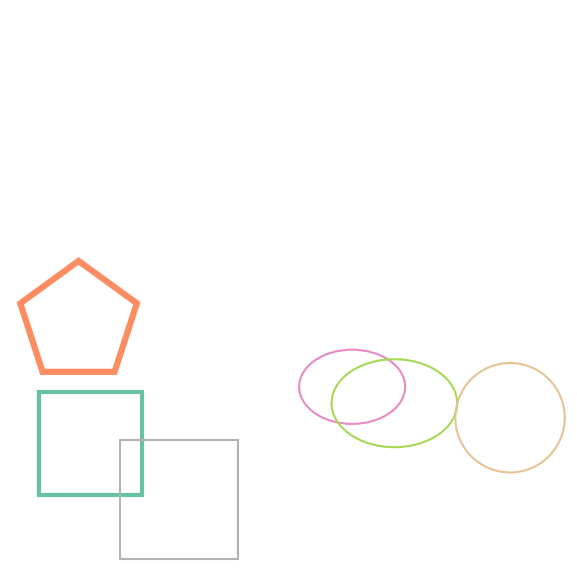[{"shape": "square", "thickness": 2, "radius": 0.44, "center": [0.156, 0.231]}, {"shape": "pentagon", "thickness": 3, "radius": 0.53, "center": [0.136, 0.441]}, {"shape": "oval", "thickness": 1, "radius": 0.46, "center": [0.61, 0.329]}, {"shape": "oval", "thickness": 1, "radius": 0.54, "center": [0.683, 0.301]}, {"shape": "circle", "thickness": 1, "radius": 0.47, "center": [0.883, 0.276]}, {"shape": "square", "thickness": 1, "radius": 0.51, "center": [0.31, 0.134]}]